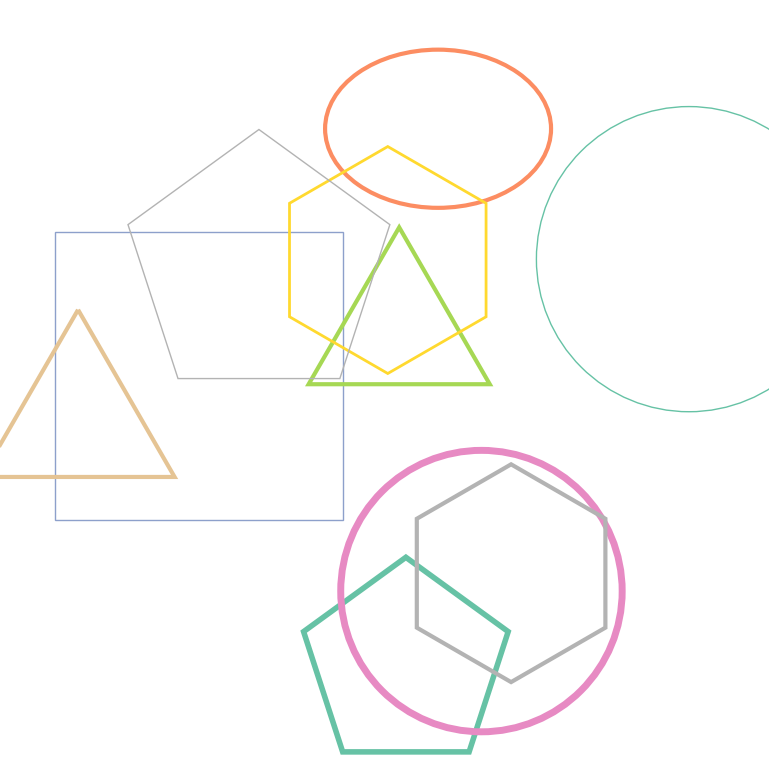[{"shape": "pentagon", "thickness": 2, "radius": 0.7, "center": [0.527, 0.137]}, {"shape": "circle", "thickness": 0.5, "radius": 0.99, "center": [0.895, 0.663]}, {"shape": "oval", "thickness": 1.5, "radius": 0.73, "center": [0.569, 0.833]}, {"shape": "square", "thickness": 0.5, "radius": 0.93, "center": [0.259, 0.512]}, {"shape": "circle", "thickness": 2.5, "radius": 0.91, "center": [0.625, 0.232]}, {"shape": "triangle", "thickness": 1.5, "radius": 0.68, "center": [0.518, 0.569]}, {"shape": "hexagon", "thickness": 1, "radius": 0.74, "center": [0.504, 0.662]}, {"shape": "triangle", "thickness": 1.5, "radius": 0.72, "center": [0.101, 0.453]}, {"shape": "pentagon", "thickness": 0.5, "radius": 0.89, "center": [0.336, 0.653]}, {"shape": "hexagon", "thickness": 1.5, "radius": 0.71, "center": [0.664, 0.256]}]